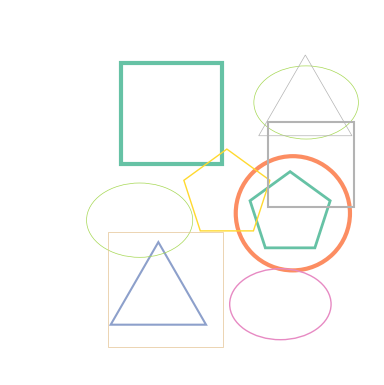[{"shape": "pentagon", "thickness": 2, "radius": 0.55, "center": [0.754, 0.445]}, {"shape": "square", "thickness": 3, "radius": 0.66, "center": [0.444, 0.705]}, {"shape": "circle", "thickness": 3, "radius": 0.74, "center": [0.761, 0.446]}, {"shape": "triangle", "thickness": 1.5, "radius": 0.71, "center": [0.411, 0.228]}, {"shape": "oval", "thickness": 1, "radius": 0.66, "center": [0.728, 0.21]}, {"shape": "oval", "thickness": 0.5, "radius": 0.69, "center": [0.363, 0.428]}, {"shape": "oval", "thickness": 0.5, "radius": 0.68, "center": [0.795, 0.734]}, {"shape": "pentagon", "thickness": 1, "radius": 0.59, "center": [0.589, 0.495]}, {"shape": "square", "thickness": 0.5, "radius": 0.75, "center": [0.43, 0.248]}, {"shape": "square", "thickness": 1.5, "radius": 0.55, "center": [0.808, 0.572]}, {"shape": "triangle", "thickness": 0.5, "radius": 0.7, "center": [0.793, 0.717]}]